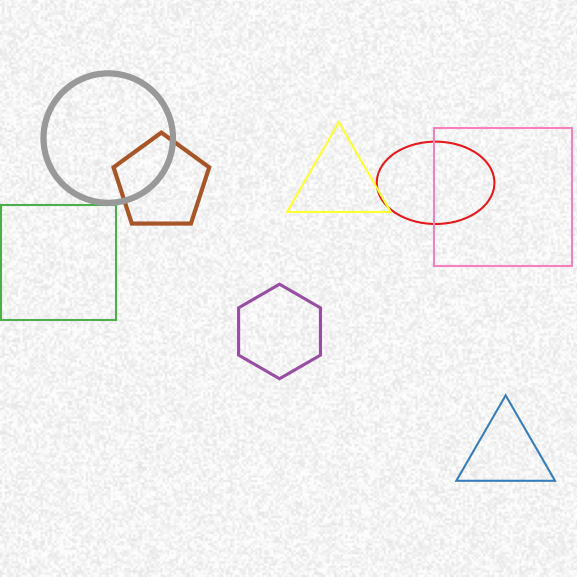[{"shape": "oval", "thickness": 1, "radius": 0.51, "center": [0.754, 0.683]}, {"shape": "triangle", "thickness": 1, "radius": 0.49, "center": [0.876, 0.216]}, {"shape": "square", "thickness": 1, "radius": 0.5, "center": [0.102, 0.545]}, {"shape": "hexagon", "thickness": 1.5, "radius": 0.41, "center": [0.484, 0.425]}, {"shape": "triangle", "thickness": 1, "radius": 0.52, "center": [0.587, 0.684]}, {"shape": "pentagon", "thickness": 2, "radius": 0.44, "center": [0.279, 0.682]}, {"shape": "square", "thickness": 1, "radius": 0.6, "center": [0.872, 0.657]}, {"shape": "circle", "thickness": 3, "radius": 0.56, "center": [0.187, 0.76]}]